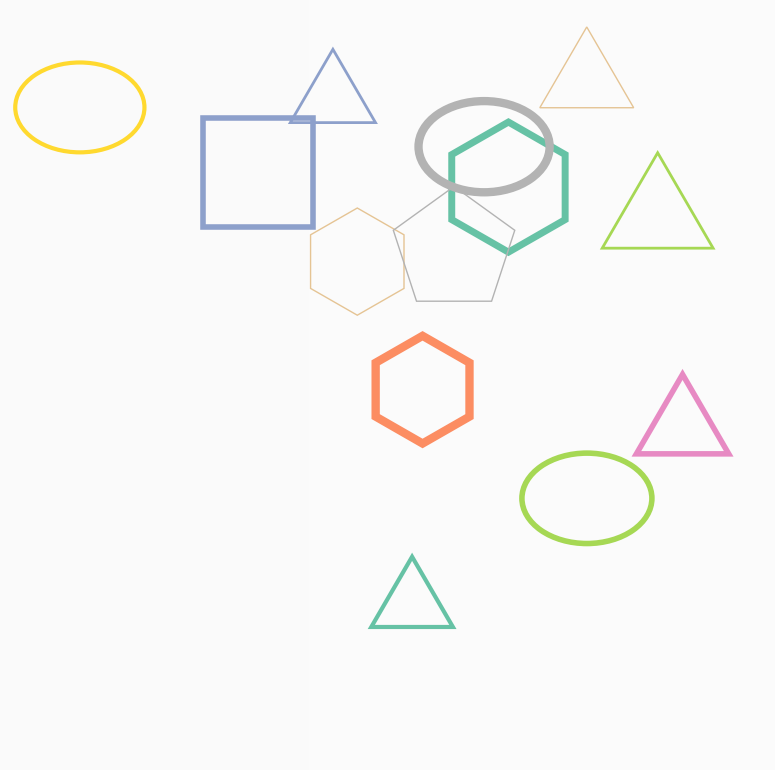[{"shape": "triangle", "thickness": 1.5, "radius": 0.3, "center": [0.532, 0.216]}, {"shape": "hexagon", "thickness": 2.5, "radius": 0.42, "center": [0.656, 0.757]}, {"shape": "hexagon", "thickness": 3, "radius": 0.35, "center": [0.545, 0.494]}, {"shape": "square", "thickness": 2, "radius": 0.35, "center": [0.333, 0.776]}, {"shape": "triangle", "thickness": 1, "radius": 0.32, "center": [0.43, 0.872]}, {"shape": "triangle", "thickness": 2, "radius": 0.34, "center": [0.881, 0.445]}, {"shape": "oval", "thickness": 2, "radius": 0.42, "center": [0.757, 0.353]}, {"shape": "triangle", "thickness": 1, "radius": 0.41, "center": [0.849, 0.719]}, {"shape": "oval", "thickness": 1.5, "radius": 0.42, "center": [0.103, 0.86]}, {"shape": "hexagon", "thickness": 0.5, "radius": 0.35, "center": [0.461, 0.66]}, {"shape": "triangle", "thickness": 0.5, "radius": 0.35, "center": [0.757, 0.895]}, {"shape": "oval", "thickness": 3, "radius": 0.42, "center": [0.625, 0.809]}, {"shape": "pentagon", "thickness": 0.5, "radius": 0.41, "center": [0.586, 0.675]}]